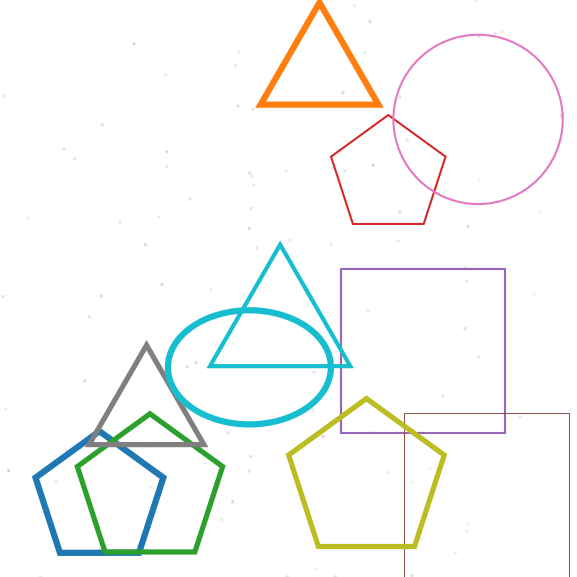[{"shape": "pentagon", "thickness": 3, "radius": 0.58, "center": [0.172, 0.136]}, {"shape": "triangle", "thickness": 3, "radius": 0.59, "center": [0.553, 0.877]}, {"shape": "pentagon", "thickness": 2.5, "radius": 0.66, "center": [0.26, 0.15]}, {"shape": "pentagon", "thickness": 1, "radius": 0.52, "center": [0.672, 0.696]}, {"shape": "square", "thickness": 1, "radius": 0.71, "center": [0.733, 0.392]}, {"shape": "square", "thickness": 0.5, "radius": 0.72, "center": [0.842, 0.14]}, {"shape": "circle", "thickness": 1, "radius": 0.73, "center": [0.828, 0.792]}, {"shape": "triangle", "thickness": 2.5, "radius": 0.57, "center": [0.254, 0.287]}, {"shape": "pentagon", "thickness": 2.5, "radius": 0.71, "center": [0.635, 0.167]}, {"shape": "triangle", "thickness": 2, "radius": 0.7, "center": [0.485, 0.435]}, {"shape": "oval", "thickness": 3, "radius": 0.71, "center": [0.432, 0.363]}]